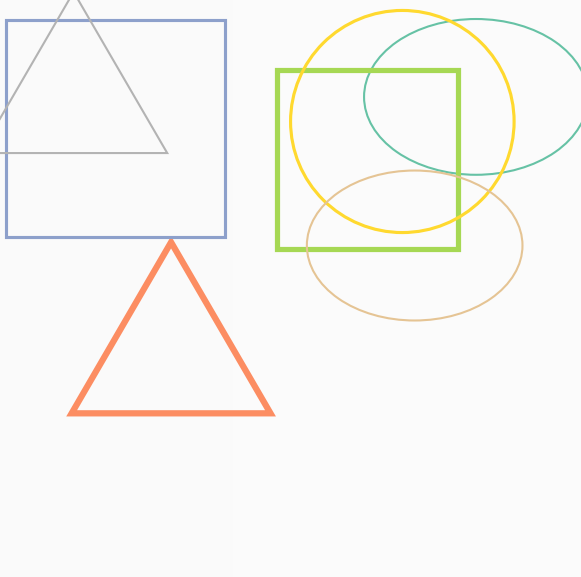[{"shape": "oval", "thickness": 1, "radius": 0.96, "center": [0.819, 0.831]}, {"shape": "triangle", "thickness": 3, "radius": 0.99, "center": [0.294, 0.382]}, {"shape": "square", "thickness": 1.5, "radius": 0.94, "center": [0.198, 0.777]}, {"shape": "square", "thickness": 2.5, "radius": 0.78, "center": [0.632, 0.723]}, {"shape": "circle", "thickness": 1.5, "radius": 0.96, "center": [0.692, 0.789]}, {"shape": "oval", "thickness": 1, "radius": 0.93, "center": [0.713, 0.574]}, {"shape": "triangle", "thickness": 1, "radius": 0.93, "center": [0.127, 0.827]}]